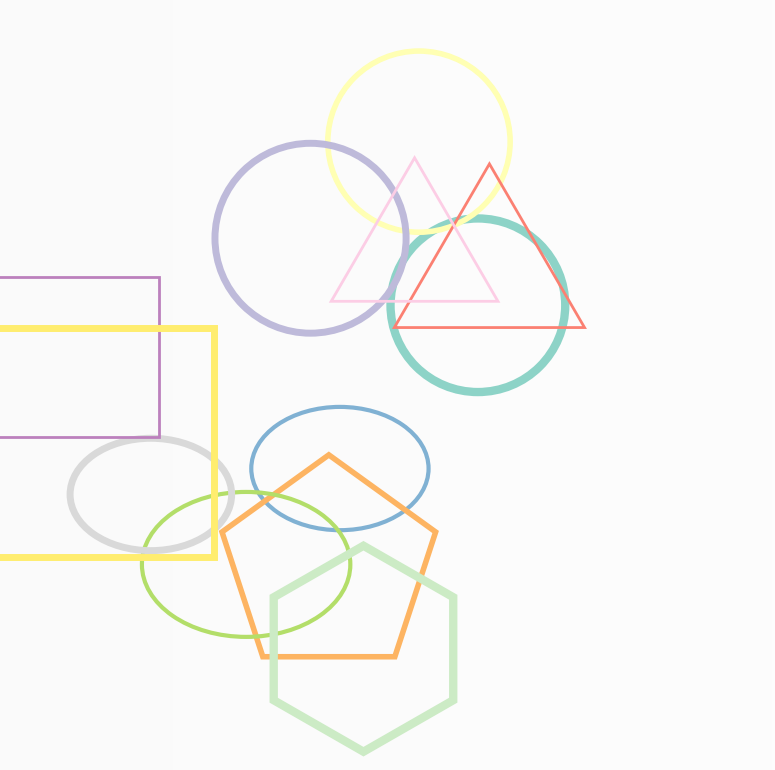[{"shape": "circle", "thickness": 3, "radius": 0.56, "center": [0.617, 0.604]}, {"shape": "circle", "thickness": 2, "radius": 0.59, "center": [0.541, 0.816]}, {"shape": "circle", "thickness": 2.5, "radius": 0.62, "center": [0.401, 0.691]}, {"shape": "triangle", "thickness": 1, "radius": 0.71, "center": [0.632, 0.645]}, {"shape": "oval", "thickness": 1.5, "radius": 0.57, "center": [0.439, 0.391]}, {"shape": "pentagon", "thickness": 2, "radius": 0.72, "center": [0.424, 0.264]}, {"shape": "oval", "thickness": 1.5, "radius": 0.67, "center": [0.318, 0.267]}, {"shape": "triangle", "thickness": 1, "radius": 0.62, "center": [0.535, 0.671]}, {"shape": "oval", "thickness": 2.5, "radius": 0.52, "center": [0.195, 0.358]}, {"shape": "square", "thickness": 1, "radius": 0.52, "center": [0.102, 0.536]}, {"shape": "hexagon", "thickness": 3, "radius": 0.67, "center": [0.469, 0.158]}, {"shape": "square", "thickness": 2.5, "radius": 0.74, "center": [0.127, 0.425]}]